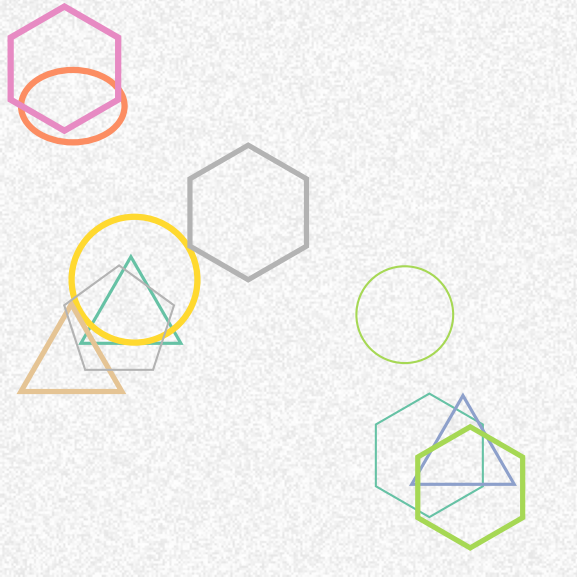[{"shape": "triangle", "thickness": 1.5, "radius": 0.5, "center": [0.227, 0.455]}, {"shape": "hexagon", "thickness": 1, "radius": 0.53, "center": [0.743, 0.211]}, {"shape": "oval", "thickness": 3, "radius": 0.45, "center": [0.126, 0.815]}, {"shape": "triangle", "thickness": 1.5, "radius": 0.51, "center": [0.802, 0.212]}, {"shape": "hexagon", "thickness": 3, "radius": 0.54, "center": [0.112, 0.88]}, {"shape": "circle", "thickness": 1, "radius": 0.42, "center": [0.701, 0.454]}, {"shape": "hexagon", "thickness": 2.5, "radius": 0.52, "center": [0.814, 0.155]}, {"shape": "circle", "thickness": 3, "radius": 0.54, "center": [0.233, 0.515]}, {"shape": "triangle", "thickness": 2.5, "radius": 0.5, "center": [0.124, 0.372]}, {"shape": "hexagon", "thickness": 2.5, "radius": 0.58, "center": [0.43, 0.631]}, {"shape": "pentagon", "thickness": 1, "radius": 0.5, "center": [0.206, 0.44]}]